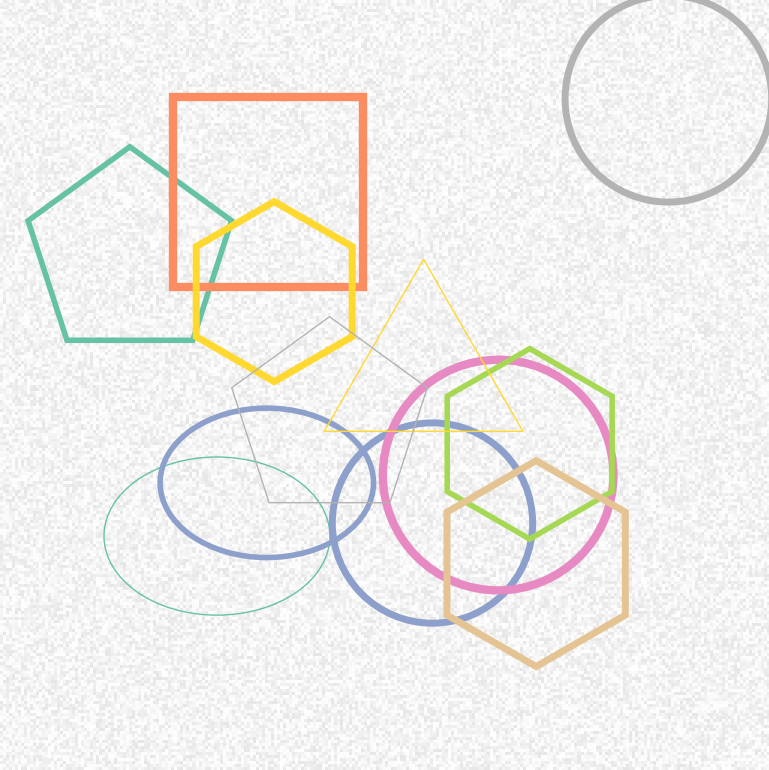[{"shape": "oval", "thickness": 0.5, "radius": 0.73, "center": [0.282, 0.304]}, {"shape": "pentagon", "thickness": 2, "radius": 0.69, "center": [0.169, 0.67]}, {"shape": "square", "thickness": 3, "radius": 0.62, "center": [0.349, 0.751]}, {"shape": "circle", "thickness": 2.5, "radius": 0.65, "center": [0.562, 0.321]}, {"shape": "oval", "thickness": 2, "radius": 0.69, "center": [0.347, 0.373]}, {"shape": "circle", "thickness": 3, "radius": 0.75, "center": [0.647, 0.383]}, {"shape": "hexagon", "thickness": 2, "radius": 0.62, "center": [0.688, 0.424]}, {"shape": "hexagon", "thickness": 2.5, "radius": 0.58, "center": [0.356, 0.621]}, {"shape": "triangle", "thickness": 0.5, "radius": 0.74, "center": [0.55, 0.514]}, {"shape": "hexagon", "thickness": 2.5, "radius": 0.67, "center": [0.696, 0.268]}, {"shape": "circle", "thickness": 2.5, "radius": 0.67, "center": [0.868, 0.872]}, {"shape": "pentagon", "thickness": 0.5, "radius": 0.67, "center": [0.428, 0.455]}]